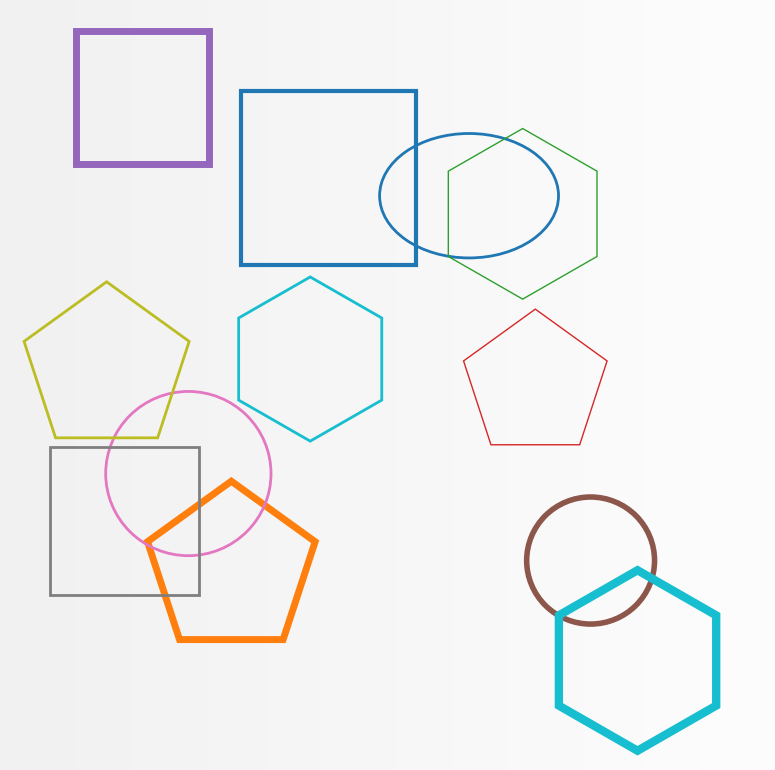[{"shape": "square", "thickness": 1.5, "radius": 0.56, "center": [0.423, 0.769]}, {"shape": "oval", "thickness": 1, "radius": 0.58, "center": [0.605, 0.746]}, {"shape": "pentagon", "thickness": 2.5, "radius": 0.57, "center": [0.298, 0.261]}, {"shape": "hexagon", "thickness": 0.5, "radius": 0.55, "center": [0.674, 0.722]}, {"shape": "pentagon", "thickness": 0.5, "radius": 0.49, "center": [0.691, 0.501]}, {"shape": "square", "thickness": 2.5, "radius": 0.43, "center": [0.184, 0.873]}, {"shape": "circle", "thickness": 2, "radius": 0.41, "center": [0.762, 0.272]}, {"shape": "circle", "thickness": 1, "radius": 0.53, "center": [0.243, 0.385]}, {"shape": "square", "thickness": 1, "radius": 0.48, "center": [0.161, 0.323]}, {"shape": "pentagon", "thickness": 1, "radius": 0.56, "center": [0.138, 0.522]}, {"shape": "hexagon", "thickness": 3, "radius": 0.59, "center": [0.823, 0.142]}, {"shape": "hexagon", "thickness": 1, "radius": 0.53, "center": [0.4, 0.534]}]